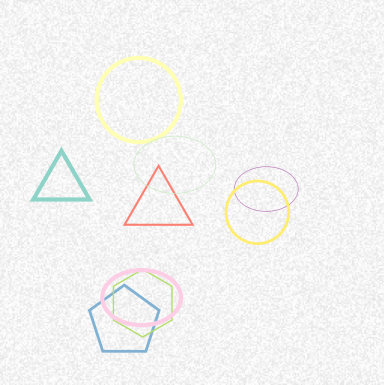[{"shape": "triangle", "thickness": 3, "radius": 0.42, "center": [0.16, 0.524]}, {"shape": "circle", "thickness": 3, "radius": 0.55, "center": [0.361, 0.74]}, {"shape": "triangle", "thickness": 1.5, "radius": 0.51, "center": [0.412, 0.467]}, {"shape": "pentagon", "thickness": 2, "radius": 0.48, "center": [0.323, 0.165]}, {"shape": "hexagon", "thickness": 1, "radius": 0.44, "center": [0.371, 0.213]}, {"shape": "oval", "thickness": 3, "radius": 0.51, "center": [0.368, 0.227]}, {"shape": "oval", "thickness": 0.5, "radius": 0.41, "center": [0.692, 0.509]}, {"shape": "oval", "thickness": 0.5, "radius": 0.53, "center": [0.454, 0.572]}, {"shape": "circle", "thickness": 2, "radius": 0.41, "center": [0.669, 0.449]}]